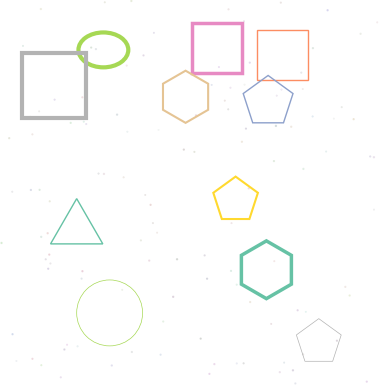[{"shape": "hexagon", "thickness": 2.5, "radius": 0.37, "center": [0.692, 0.299]}, {"shape": "triangle", "thickness": 1, "radius": 0.39, "center": [0.199, 0.406]}, {"shape": "square", "thickness": 1, "radius": 0.33, "center": [0.733, 0.857]}, {"shape": "pentagon", "thickness": 1, "radius": 0.34, "center": [0.696, 0.736]}, {"shape": "square", "thickness": 2.5, "radius": 0.32, "center": [0.565, 0.875]}, {"shape": "circle", "thickness": 0.5, "radius": 0.43, "center": [0.285, 0.187]}, {"shape": "oval", "thickness": 3, "radius": 0.32, "center": [0.269, 0.87]}, {"shape": "pentagon", "thickness": 1.5, "radius": 0.3, "center": [0.612, 0.48]}, {"shape": "hexagon", "thickness": 1.5, "radius": 0.34, "center": [0.482, 0.749]}, {"shape": "pentagon", "thickness": 0.5, "radius": 0.31, "center": [0.828, 0.111]}, {"shape": "square", "thickness": 3, "radius": 0.42, "center": [0.14, 0.778]}]